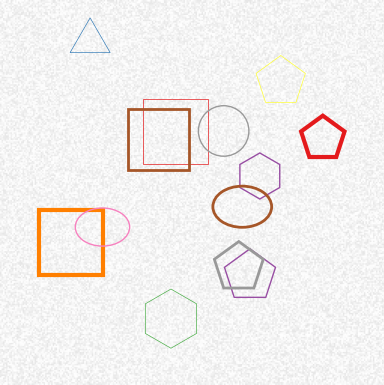[{"shape": "square", "thickness": 0.5, "radius": 0.42, "center": [0.457, 0.658]}, {"shape": "pentagon", "thickness": 3, "radius": 0.3, "center": [0.838, 0.64]}, {"shape": "triangle", "thickness": 0.5, "radius": 0.3, "center": [0.234, 0.893]}, {"shape": "hexagon", "thickness": 0.5, "radius": 0.38, "center": [0.444, 0.172]}, {"shape": "hexagon", "thickness": 1, "radius": 0.3, "center": [0.675, 0.543]}, {"shape": "pentagon", "thickness": 1, "radius": 0.35, "center": [0.649, 0.284]}, {"shape": "square", "thickness": 3, "radius": 0.42, "center": [0.184, 0.37]}, {"shape": "pentagon", "thickness": 0.5, "radius": 0.34, "center": [0.729, 0.789]}, {"shape": "square", "thickness": 2, "radius": 0.4, "center": [0.411, 0.638]}, {"shape": "oval", "thickness": 2, "radius": 0.38, "center": [0.629, 0.463]}, {"shape": "oval", "thickness": 1, "radius": 0.35, "center": [0.266, 0.41]}, {"shape": "pentagon", "thickness": 2, "radius": 0.33, "center": [0.62, 0.306]}, {"shape": "circle", "thickness": 1, "radius": 0.33, "center": [0.581, 0.66]}]